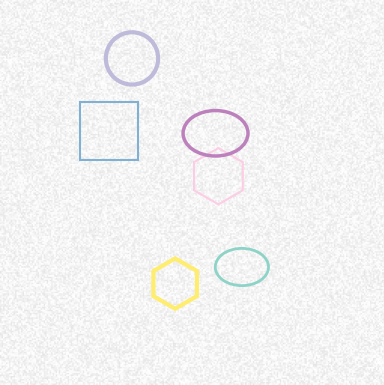[{"shape": "oval", "thickness": 2, "radius": 0.35, "center": [0.628, 0.306]}, {"shape": "circle", "thickness": 3, "radius": 0.34, "center": [0.343, 0.848]}, {"shape": "square", "thickness": 1.5, "radius": 0.38, "center": [0.284, 0.66]}, {"shape": "hexagon", "thickness": 1.5, "radius": 0.37, "center": [0.567, 0.542]}, {"shape": "oval", "thickness": 2.5, "radius": 0.42, "center": [0.56, 0.654]}, {"shape": "hexagon", "thickness": 3, "radius": 0.33, "center": [0.455, 0.263]}]